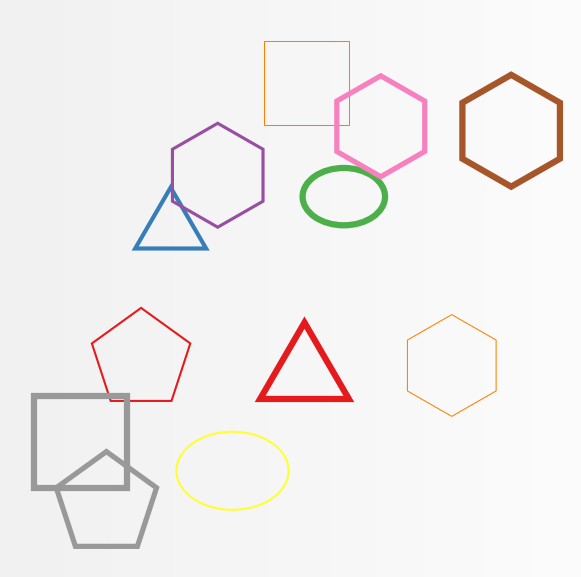[{"shape": "triangle", "thickness": 3, "radius": 0.44, "center": [0.524, 0.352]}, {"shape": "pentagon", "thickness": 1, "radius": 0.45, "center": [0.243, 0.377]}, {"shape": "triangle", "thickness": 2, "radius": 0.35, "center": [0.294, 0.604]}, {"shape": "oval", "thickness": 3, "radius": 0.35, "center": [0.592, 0.659]}, {"shape": "hexagon", "thickness": 1.5, "radius": 0.45, "center": [0.375, 0.696]}, {"shape": "square", "thickness": 0.5, "radius": 0.36, "center": [0.527, 0.855]}, {"shape": "hexagon", "thickness": 0.5, "radius": 0.44, "center": [0.777, 0.366]}, {"shape": "oval", "thickness": 1, "radius": 0.48, "center": [0.4, 0.184]}, {"shape": "hexagon", "thickness": 3, "radius": 0.48, "center": [0.879, 0.773]}, {"shape": "hexagon", "thickness": 2.5, "radius": 0.44, "center": [0.655, 0.781]}, {"shape": "pentagon", "thickness": 2.5, "radius": 0.45, "center": [0.183, 0.126]}, {"shape": "square", "thickness": 3, "radius": 0.4, "center": [0.139, 0.234]}]